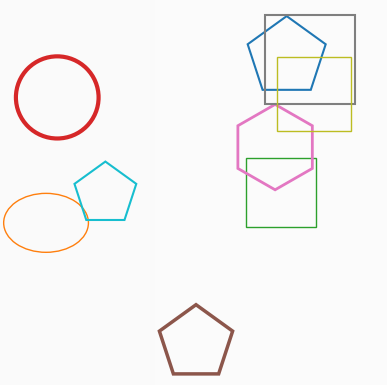[{"shape": "pentagon", "thickness": 1.5, "radius": 0.53, "center": [0.74, 0.852]}, {"shape": "oval", "thickness": 1, "radius": 0.55, "center": [0.119, 0.421]}, {"shape": "square", "thickness": 1, "radius": 0.45, "center": [0.726, 0.5]}, {"shape": "circle", "thickness": 3, "radius": 0.53, "center": [0.148, 0.747]}, {"shape": "pentagon", "thickness": 2.5, "radius": 0.5, "center": [0.506, 0.109]}, {"shape": "hexagon", "thickness": 2, "radius": 0.55, "center": [0.71, 0.618]}, {"shape": "square", "thickness": 1.5, "radius": 0.58, "center": [0.801, 0.844]}, {"shape": "square", "thickness": 1, "radius": 0.48, "center": [0.81, 0.756]}, {"shape": "pentagon", "thickness": 1.5, "radius": 0.42, "center": [0.272, 0.496]}]